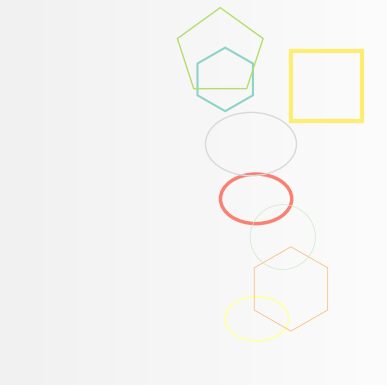[{"shape": "hexagon", "thickness": 1.5, "radius": 0.41, "center": [0.581, 0.794]}, {"shape": "oval", "thickness": 1.5, "radius": 0.41, "center": [0.663, 0.172]}, {"shape": "oval", "thickness": 2.5, "radius": 0.46, "center": [0.661, 0.484]}, {"shape": "hexagon", "thickness": 0.5, "radius": 0.55, "center": [0.751, 0.25]}, {"shape": "pentagon", "thickness": 1, "radius": 0.58, "center": [0.568, 0.864]}, {"shape": "oval", "thickness": 1, "radius": 0.59, "center": [0.648, 0.626]}, {"shape": "circle", "thickness": 0.5, "radius": 0.42, "center": [0.73, 0.384]}, {"shape": "square", "thickness": 3, "radius": 0.46, "center": [0.843, 0.777]}]